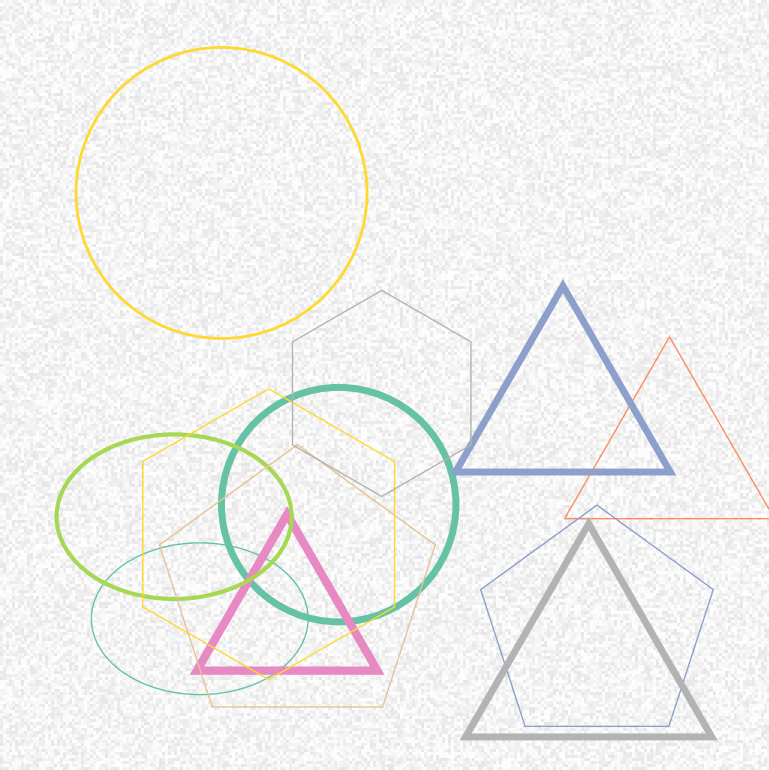[{"shape": "circle", "thickness": 2.5, "radius": 0.76, "center": [0.44, 0.345]}, {"shape": "oval", "thickness": 0.5, "radius": 0.7, "center": [0.259, 0.196]}, {"shape": "triangle", "thickness": 0.5, "radius": 0.79, "center": [0.87, 0.405]}, {"shape": "triangle", "thickness": 2.5, "radius": 0.81, "center": [0.731, 0.467]}, {"shape": "pentagon", "thickness": 0.5, "radius": 0.79, "center": [0.775, 0.185]}, {"shape": "triangle", "thickness": 3, "radius": 0.68, "center": [0.373, 0.197]}, {"shape": "oval", "thickness": 1.5, "radius": 0.76, "center": [0.226, 0.329]}, {"shape": "hexagon", "thickness": 0.5, "radius": 0.94, "center": [0.349, 0.306]}, {"shape": "circle", "thickness": 1, "radius": 0.94, "center": [0.288, 0.749]}, {"shape": "pentagon", "thickness": 0.5, "radius": 0.94, "center": [0.386, 0.234]}, {"shape": "triangle", "thickness": 2.5, "radius": 0.92, "center": [0.765, 0.135]}, {"shape": "hexagon", "thickness": 0.5, "radius": 0.67, "center": [0.496, 0.489]}]